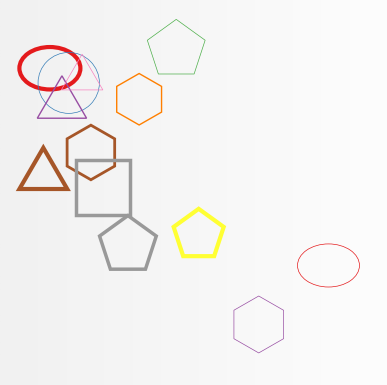[{"shape": "oval", "thickness": 0.5, "radius": 0.4, "center": [0.848, 0.31]}, {"shape": "oval", "thickness": 3, "radius": 0.39, "center": [0.129, 0.823]}, {"shape": "circle", "thickness": 0.5, "radius": 0.4, "center": [0.177, 0.785]}, {"shape": "pentagon", "thickness": 0.5, "radius": 0.39, "center": [0.455, 0.871]}, {"shape": "hexagon", "thickness": 0.5, "radius": 0.37, "center": [0.668, 0.157]}, {"shape": "triangle", "thickness": 1, "radius": 0.37, "center": [0.16, 0.73]}, {"shape": "hexagon", "thickness": 1, "radius": 0.33, "center": [0.359, 0.742]}, {"shape": "pentagon", "thickness": 3, "radius": 0.34, "center": [0.513, 0.39]}, {"shape": "triangle", "thickness": 3, "radius": 0.36, "center": [0.112, 0.545]}, {"shape": "hexagon", "thickness": 2, "radius": 0.35, "center": [0.235, 0.604]}, {"shape": "triangle", "thickness": 0.5, "radius": 0.31, "center": [0.212, 0.797]}, {"shape": "pentagon", "thickness": 2.5, "radius": 0.38, "center": [0.33, 0.363]}, {"shape": "square", "thickness": 2.5, "radius": 0.35, "center": [0.266, 0.513]}]